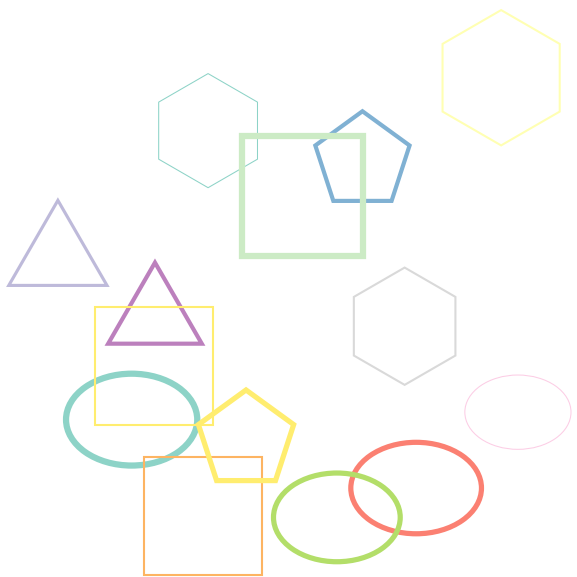[{"shape": "oval", "thickness": 3, "radius": 0.57, "center": [0.228, 0.273]}, {"shape": "hexagon", "thickness": 0.5, "radius": 0.49, "center": [0.36, 0.773]}, {"shape": "hexagon", "thickness": 1, "radius": 0.59, "center": [0.868, 0.865]}, {"shape": "triangle", "thickness": 1.5, "radius": 0.49, "center": [0.1, 0.554]}, {"shape": "oval", "thickness": 2.5, "radius": 0.57, "center": [0.721, 0.154]}, {"shape": "pentagon", "thickness": 2, "radius": 0.43, "center": [0.628, 0.721]}, {"shape": "square", "thickness": 1, "radius": 0.51, "center": [0.351, 0.105]}, {"shape": "oval", "thickness": 2.5, "radius": 0.55, "center": [0.583, 0.103]}, {"shape": "oval", "thickness": 0.5, "radius": 0.46, "center": [0.897, 0.285]}, {"shape": "hexagon", "thickness": 1, "radius": 0.51, "center": [0.701, 0.434]}, {"shape": "triangle", "thickness": 2, "radius": 0.47, "center": [0.268, 0.451]}, {"shape": "square", "thickness": 3, "radius": 0.52, "center": [0.524, 0.66]}, {"shape": "pentagon", "thickness": 2.5, "radius": 0.43, "center": [0.426, 0.237]}, {"shape": "square", "thickness": 1, "radius": 0.51, "center": [0.267, 0.365]}]